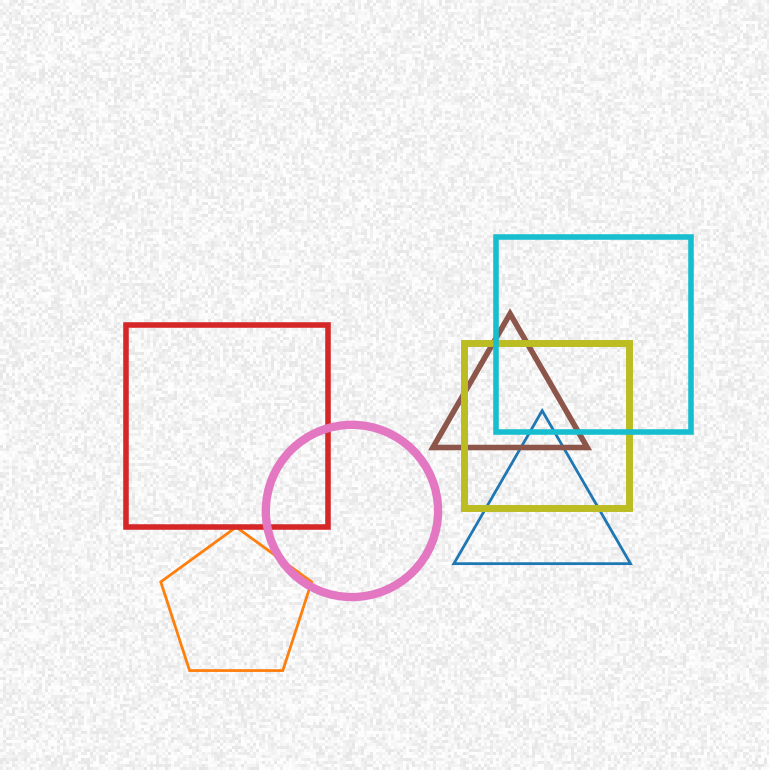[{"shape": "triangle", "thickness": 1, "radius": 0.66, "center": [0.704, 0.334]}, {"shape": "pentagon", "thickness": 1, "radius": 0.52, "center": [0.307, 0.212]}, {"shape": "square", "thickness": 2, "radius": 0.65, "center": [0.295, 0.447]}, {"shape": "triangle", "thickness": 2, "radius": 0.58, "center": [0.662, 0.477]}, {"shape": "circle", "thickness": 3, "radius": 0.56, "center": [0.457, 0.336]}, {"shape": "square", "thickness": 2.5, "radius": 0.54, "center": [0.71, 0.447]}, {"shape": "square", "thickness": 2, "radius": 0.63, "center": [0.77, 0.566]}]